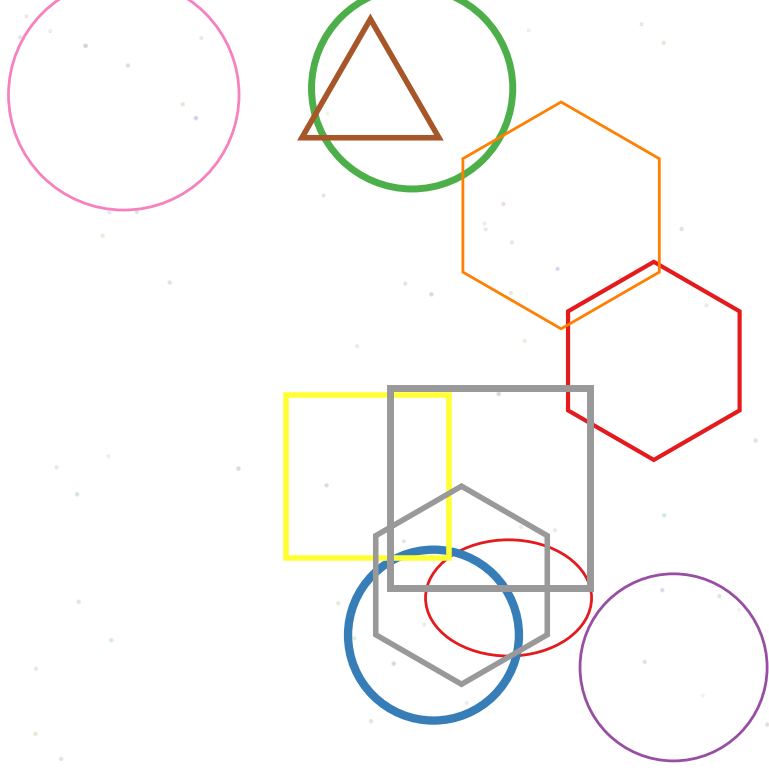[{"shape": "oval", "thickness": 1, "radius": 0.54, "center": [0.66, 0.223]}, {"shape": "hexagon", "thickness": 1.5, "radius": 0.64, "center": [0.849, 0.531]}, {"shape": "circle", "thickness": 3, "radius": 0.55, "center": [0.563, 0.175]}, {"shape": "circle", "thickness": 2.5, "radius": 0.65, "center": [0.535, 0.885]}, {"shape": "circle", "thickness": 1, "radius": 0.61, "center": [0.875, 0.133]}, {"shape": "hexagon", "thickness": 1, "radius": 0.74, "center": [0.729, 0.72]}, {"shape": "square", "thickness": 2, "radius": 0.53, "center": [0.477, 0.381]}, {"shape": "triangle", "thickness": 2, "radius": 0.51, "center": [0.481, 0.872]}, {"shape": "circle", "thickness": 1, "radius": 0.75, "center": [0.161, 0.877]}, {"shape": "square", "thickness": 2.5, "radius": 0.65, "center": [0.637, 0.366]}, {"shape": "hexagon", "thickness": 2, "radius": 0.64, "center": [0.599, 0.24]}]